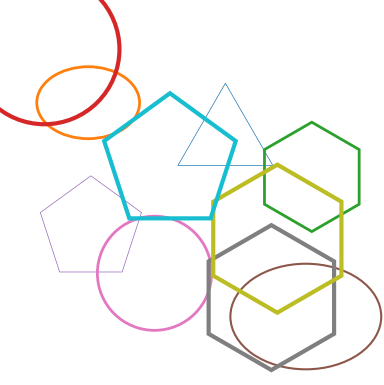[{"shape": "triangle", "thickness": 0.5, "radius": 0.71, "center": [0.585, 0.641]}, {"shape": "oval", "thickness": 2, "radius": 0.67, "center": [0.229, 0.733]}, {"shape": "hexagon", "thickness": 2, "radius": 0.71, "center": [0.81, 0.541]}, {"shape": "circle", "thickness": 3, "radius": 0.97, "center": [0.115, 0.872]}, {"shape": "pentagon", "thickness": 0.5, "radius": 0.69, "center": [0.236, 0.405]}, {"shape": "oval", "thickness": 1.5, "radius": 0.98, "center": [0.794, 0.178]}, {"shape": "circle", "thickness": 2, "radius": 0.74, "center": [0.401, 0.29]}, {"shape": "hexagon", "thickness": 3, "radius": 0.94, "center": [0.705, 0.227]}, {"shape": "hexagon", "thickness": 3, "radius": 0.96, "center": [0.72, 0.38]}, {"shape": "pentagon", "thickness": 3, "radius": 0.9, "center": [0.441, 0.578]}]